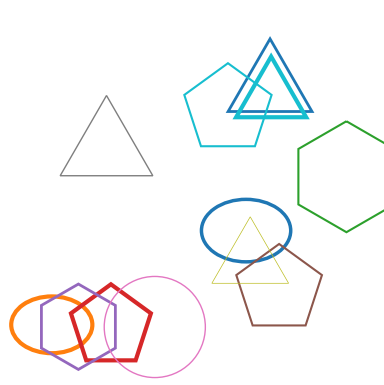[{"shape": "triangle", "thickness": 2, "radius": 0.63, "center": [0.701, 0.773]}, {"shape": "oval", "thickness": 2.5, "radius": 0.58, "center": [0.639, 0.401]}, {"shape": "oval", "thickness": 3, "radius": 0.53, "center": [0.135, 0.156]}, {"shape": "hexagon", "thickness": 1.5, "radius": 0.72, "center": [0.9, 0.541]}, {"shape": "pentagon", "thickness": 3, "radius": 0.55, "center": [0.288, 0.152]}, {"shape": "hexagon", "thickness": 2, "radius": 0.55, "center": [0.204, 0.151]}, {"shape": "pentagon", "thickness": 1.5, "radius": 0.58, "center": [0.725, 0.249]}, {"shape": "circle", "thickness": 1, "radius": 0.66, "center": [0.402, 0.151]}, {"shape": "triangle", "thickness": 1, "radius": 0.69, "center": [0.277, 0.613]}, {"shape": "triangle", "thickness": 0.5, "radius": 0.58, "center": [0.65, 0.322]}, {"shape": "triangle", "thickness": 3, "radius": 0.53, "center": [0.704, 0.748]}, {"shape": "pentagon", "thickness": 1.5, "radius": 0.6, "center": [0.592, 0.717]}]